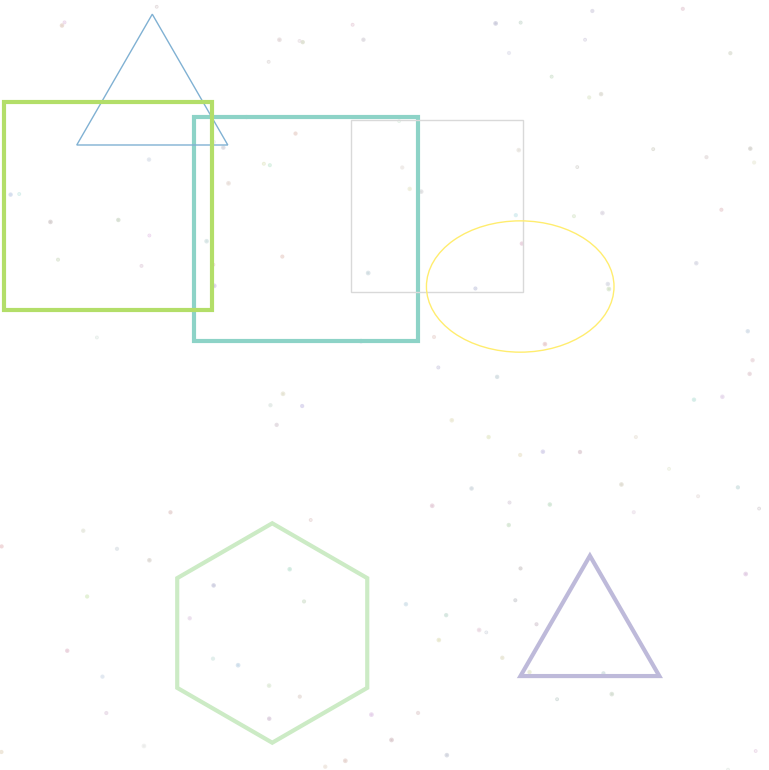[{"shape": "square", "thickness": 1.5, "radius": 0.73, "center": [0.397, 0.703]}, {"shape": "triangle", "thickness": 1.5, "radius": 0.52, "center": [0.766, 0.174]}, {"shape": "triangle", "thickness": 0.5, "radius": 0.57, "center": [0.198, 0.868]}, {"shape": "square", "thickness": 1.5, "radius": 0.68, "center": [0.14, 0.733]}, {"shape": "square", "thickness": 0.5, "radius": 0.56, "center": [0.567, 0.733]}, {"shape": "hexagon", "thickness": 1.5, "radius": 0.71, "center": [0.354, 0.178]}, {"shape": "oval", "thickness": 0.5, "radius": 0.61, "center": [0.676, 0.628]}]